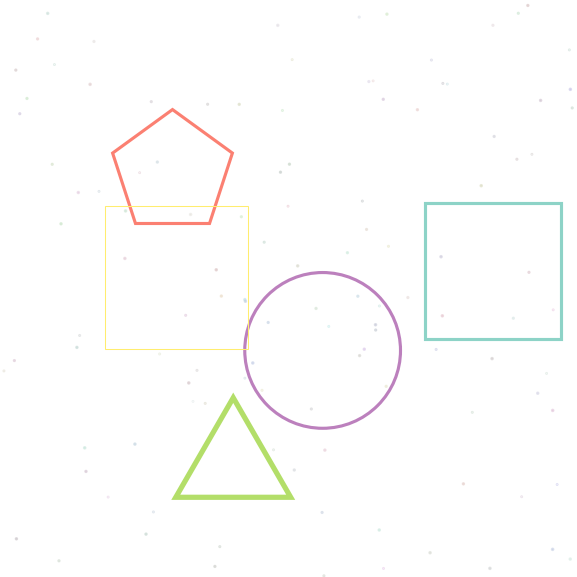[{"shape": "square", "thickness": 1.5, "radius": 0.59, "center": [0.854, 0.529]}, {"shape": "pentagon", "thickness": 1.5, "radius": 0.55, "center": [0.299, 0.7]}, {"shape": "triangle", "thickness": 2.5, "radius": 0.57, "center": [0.404, 0.195]}, {"shape": "circle", "thickness": 1.5, "radius": 0.67, "center": [0.559, 0.392]}, {"shape": "square", "thickness": 0.5, "radius": 0.62, "center": [0.305, 0.519]}]